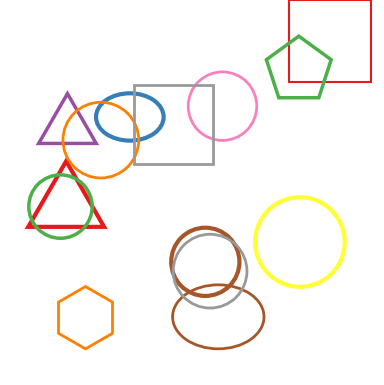[{"shape": "square", "thickness": 1.5, "radius": 0.53, "center": [0.858, 0.894]}, {"shape": "triangle", "thickness": 3, "radius": 0.57, "center": [0.172, 0.468]}, {"shape": "oval", "thickness": 3, "radius": 0.44, "center": [0.337, 0.696]}, {"shape": "circle", "thickness": 2.5, "radius": 0.41, "center": [0.157, 0.463]}, {"shape": "pentagon", "thickness": 2.5, "radius": 0.44, "center": [0.776, 0.818]}, {"shape": "triangle", "thickness": 2.5, "radius": 0.43, "center": [0.175, 0.671]}, {"shape": "hexagon", "thickness": 2, "radius": 0.4, "center": [0.222, 0.175]}, {"shape": "circle", "thickness": 2, "radius": 0.49, "center": [0.262, 0.636]}, {"shape": "circle", "thickness": 3, "radius": 0.58, "center": [0.779, 0.371]}, {"shape": "oval", "thickness": 2, "radius": 0.59, "center": [0.567, 0.177]}, {"shape": "circle", "thickness": 3, "radius": 0.44, "center": [0.533, 0.32]}, {"shape": "circle", "thickness": 2, "radius": 0.45, "center": [0.578, 0.724]}, {"shape": "circle", "thickness": 2, "radius": 0.48, "center": [0.546, 0.296]}, {"shape": "square", "thickness": 2, "radius": 0.52, "center": [0.451, 0.677]}]